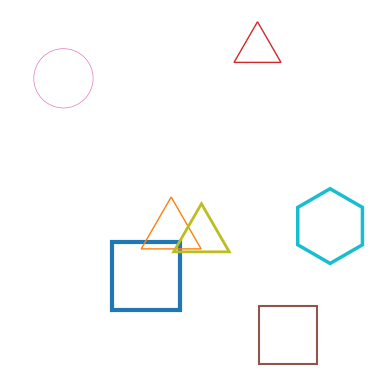[{"shape": "square", "thickness": 3, "radius": 0.44, "center": [0.38, 0.284]}, {"shape": "triangle", "thickness": 1, "radius": 0.45, "center": [0.445, 0.398]}, {"shape": "triangle", "thickness": 1, "radius": 0.35, "center": [0.669, 0.873]}, {"shape": "square", "thickness": 1.5, "radius": 0.38, "center": [0.748, 0.13]}, {"shape": "circle", "thickness": 0.5, "radius": 0.39, "center": [0.165, 0.797]}, {"shape": "triangle", "thickness": 2, "radius": 0.42, "center": [0.523, 0.388]}, {"shape": "hexagon", "thickness": 2.5, "radius": 0.49, "center": [0.857, 0.413]}]